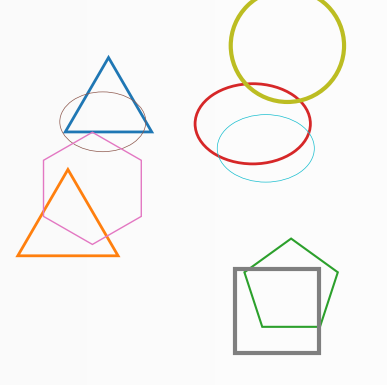[{"shape": "triangle", "thickness": 2, "radius": 0.64, "center": [0.28, 0.722]}, {"shape": "triangle", "thickness": 2, "radius": 0.75, "center": [0.175, 0.41]}, {"shape": "pentagon", "thickness": 1.5, "radius": 0.63, "center": [0.751, 0.254]}, {"shape": "oval", "thickness": 2, "radius": 0.74, "center": [0.652, 0.678]}, {"shape": "oval", "thickness": 0.5, "radius": 0.55, "center": [0.265, 0.684]}, {"shape": "hexagon", "thickness": 1, "radius": 0.73, "center": [0.238, 0.511]}, {"shape": "square", "thickness": 3, "radius": 0.54, "center": [0.714, 0.191]}, {"shape": "circle", "thickness": 3, "radius": 0.73, "center": [0.742, 0.881]}, {"shape": "oval", "thickness": 0.5, "radius": 0.63, "center": [0.686, 0.615]}]